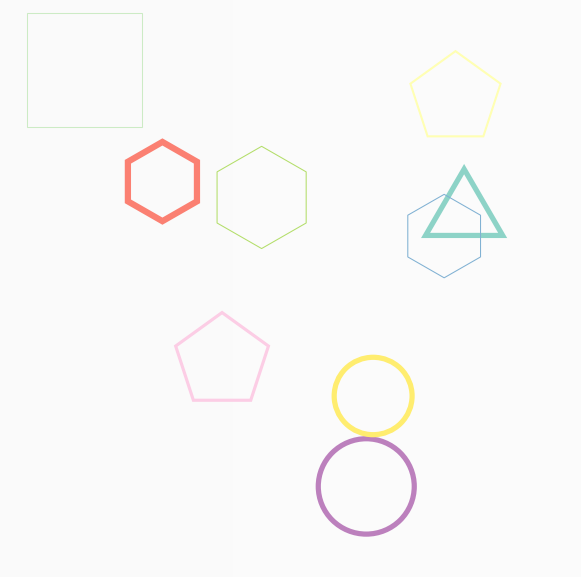[{"shape": "triangle", "thickness": 2.5, "radius": 0.38, "center": [0.798, 0.63]}, {"shape": "pentagon", "thickness": 1, "radius": 0.41, "center": [0.784, 0.829]}, {"shape": "hexagon", "thickness": 3, "radius": 0.34, "center": [0.279, 0.685]}, {"shape": "hexagon", "thickness": 0.5, "radius": 0.36, "center": [0.764, 0.59]}, {"shape": "hexagon", "thickness": 0.5, "radius": 0.44, "center": [0.45, 0.657]}, {"shape": "pentagon", "thickness": 1.5, "radius": 0.42, "center": [0.382, 0.374]}, {"shape": "circle", "thickness": 2.5, "radius": 0.41, "center": [0.63, 0.157]}, {"shape": "square", "thickness": 0.5, "radius": 0.49, "center": [0.145, 0.878]}, {"shape": "circle", "thickness": 2.5, "radius": 0.34, "center": [0.642, 0.313]}]